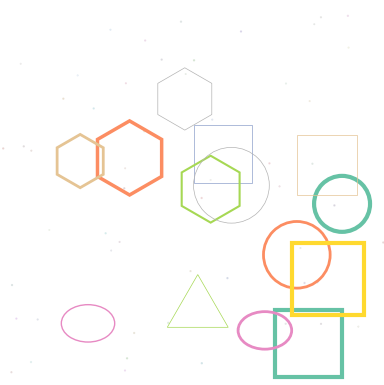[{"shape": "circle", "thickness": 3, "radius": 0.36, "center": [0.888, 0.47]}, {"shape": "square", "thickness": 3, "radius": 0.44, "center": [0.801, 0.108]}, {"shape": "hexagon", "thickness": 2.5, "radius": 0.48, "center": [0.337, 0.59]}, {"shape": "circle", "thickness": 2, "radius": 0.43, "center": [0.771, 0.338]}, {"shape": "square", "thickness": 0.5, "radius": 0.38, "center": [0.579, 0.599]}, {"shape": "oval", "thickness": 2, "radius": 0.35, "center": [0.688, 0.142]}, {"shape": "oval", "thickness": 1, "radius": 0.35, "center": [0.229, 0.16]}, {"shape": "hexagon", "thickness": 1.5, "radius": 0.43, "center": [0.547, 0.509]}, {"shape": "triangle", "thickness": 0.5, "radius": 0.46, "center": [0.514, 0.196]}, {"shape": "square", "thickness": 3, "radius": 0.47, "center": [0.852, 0.276]}, {"shape": "hexagon", "thickness": 2, "radius": 0.35, "center": [0.208, 0.582]}, {"shape": "square", "thickness": 0.5, "radius": 0.39, "center": [0.849, 0.57]}, {"shape": "hexagon", "thickness": 0.5, "radius": 0.4, "center": [0.48, 0.743]}, {"shape": "circle", "thickness": 0.5, "radius": 0.49, "center": [0.601, 0.519]}]